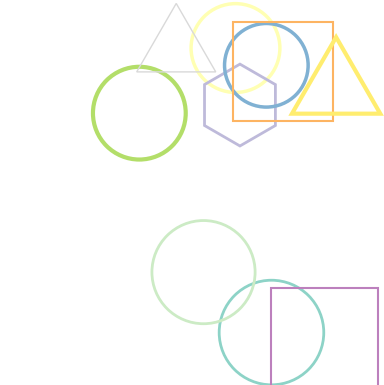[{"shape": "circle", "thickness": 2, "radius": 0.68, "center": [0.705, 0.136]}, {"shape": "circle", "thickness": 2.5, "radius": 0.58, "center": [0.612, 0.875]}, {"shape": "hexagon", "thickness": 2, "radius": 0.53, "center": [0.623, 0.727]}, {"shape": "circle", "thickness": 2.5, "radius": 0.54, "center": [0.692, 0.83]}, {"shape": "square", "thickness": 1.5, "radius": 0.65, "center": [0.736, 0.814]}, {"shape": "circle", "thickness": 3, "radius": 0.6, "center": [0.362, 0.706]}, {"shape": "triangle", "thickness": 1, "radius": 0.59, "center": [0.458, 0.873]}, {"shape": "square", "thickness": 1.5, "radius": 0.7, "center": [0.844, 0.114]}, {"shape": "circle", "thickness": 2, "radius": 0.67, "center": [0.529, 0.293]}, {"shape": "triangle", "thickness": 3, "radius": 0.66, "center": [0.873, 0.771]}]